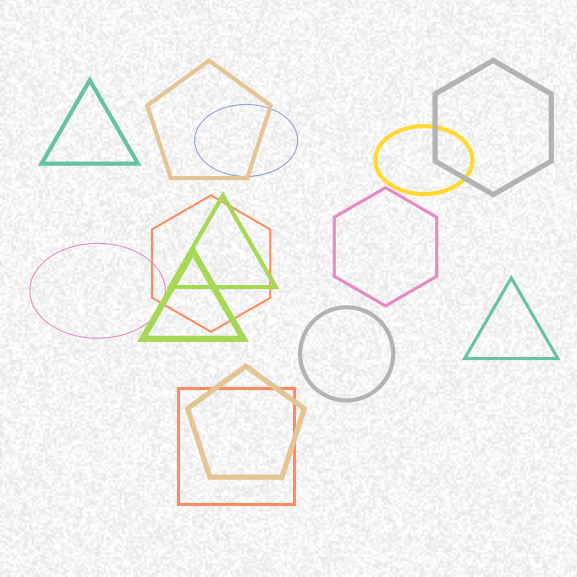[{"shape": "triangle", "thickness": 2, "radius": 0.48, "center": [0.155, 0.764]}, {"shape": "triangle", "thickness": 1.5, "radius": 0.47, "center": [0.885, 0.425]}, {"shape": "hexagon", "thickness": 1, "radius": 0.59, "center": [0.366, 0.543]}, {"shape": "square", "thickness": 1.5, "radius": 0.5, "center": [0.408, 0.226]}, {"shape": "oval", "thickness": 0.5, "radius": 0.45, "center": [0.426, 0.756]}, {"shape": "hexagon", "thickness": 1.5, "radius": 0.51, "center": [0.668, 0.572]}, {"shape": "oval", "thickness": 0.5, "radius": 0.59, "center": [0.169, 0.496]}, {"shape": "triangle", "thickness": 3, "radius": 0.51, "center": [0.334, 0.463]}, {"shape": "triangle", "thickness": 2, "radius": 0.53, "center": [0.386, 0.555]}, {"shape": "oval", "thickness": 2, "radius": 0.42, "center": [0.734, 0.722]}, {"shape": "pentagon", "thickness": 2, "radius": 0.56, "center": [0.362, 0.782]}, {"shape": "pentagon", "thickness": 2.5, "radius": 0.53, "center": [0.426, 0.259]}, {"shape": "circle", "thickness": 2, "radius": 0.4, "center": [0.6, 0.386]}, {"shape": "hexagon", "thickness": 2.5, "radius": 0.58, "center": [0.854, 0.778]}]